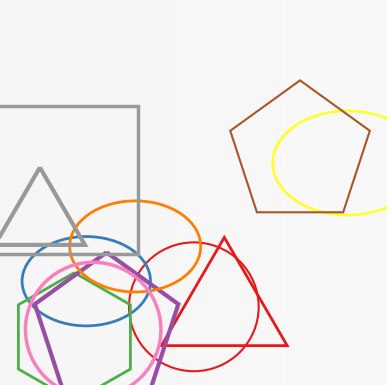[{"shape": "triangle", "thickness": 2, "radius": 0.94, "center": [0.579, 0.196]}, {"shape": "circle", "thickness": 1.5, "radius": 0.84, "center": [0.5, 0.203]}, {"shape": "oval", "thickness": 2, "radius": 0.83, "center": [0.223, 0.27]}, {"shape": "hexagon", "thickness": 2, "radius": 0.83, "center": [0.192, 0.125]}, {"shape": "pentagon", "thickness": 3, "radius": 0.97, "center": [0.275, 0.15]}, {"shape": "oval", "thickness": 2, "radius": 0.85, "center": [0.349, 0.36]}, {"shape": "oval", "thickness": 2, "radius": 0.97, "center": [0.897, 0.577]}, {"shape": "pentagon", "thickness": 1.5, "radius": 0.95, "center": [0.774, 0.602]}, {"shape": "circle", "thickness": 2.5, "radius": 0.87, "center": [0.241, 0.144]}, {"shape": "triangle", "thickness": 3, "radius": 0.67, "center": [0.103, 0.431]}, {"shape": "square", "thickness": 2.5, "radius": 0.96, "center": [0.163, 0.532]}]